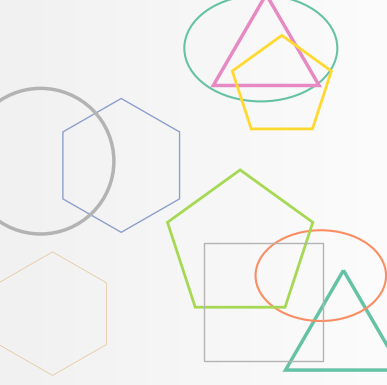[{"shape": "triangle", "thickness": 2.5, "radius": 0.86, "center": [0.886, 0.125]}, {"shape": "oval", "thickness": 1.5, "radius": 0.99, "center": [0.673, 0.875]}, {"shape": "oval", "thickness": 1.5, "radius": 0.84, "center": [0.828, 0.284]}, {"shape": "hexagon", "thickness": 1, "radius": 0.87, "center": [0.313, 0.57]}, {"shape": "triangle", "thickness": 2.5, "radius": 0.79, "center": [0.687, 0.857]}, {"shape": "pentagon", "thickness": 2, "radius": 0.99, "center": [0.62, 0.362]}, {"shape": "pentagon", "thickness": 2, "radius": 0.67, "center": [0.727, 0.774]}, {"shape": "hexagon", "thickness": 0.5, "radius": 0.8, "center": [0.136, 0.185]}, {"shape": "circle", "thickness": 2.5, "radius": 0.95, "center": [0.105, 0.581]}, {"shape": "square", "thickness": 1, "radius": 0.77, "center": [0.68, 0.215]}]